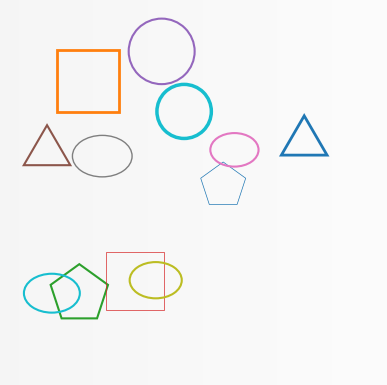[{"shape": "pentagon", "thickness": 0.5, "radius": 0.3, "center": [0.576, 0.518]}, {"shape": "triangle", "thickness": 2, "radius": 0.34, "center": [0.785, 0.631]}, {"shape": "square", "thickness": 2, "radius": 0.4, "center": [0.226, 0.79]}, {"shape": "pentagon", "thickness": 1.5, "radius": 0.39, "center": [0.205, 0.236]}, {"shape": "square", "thickness": 0.5, "radius": 0.37, "center": [0.348, 0.27]}, {"shape": "circle", "thickness": 1.5, "radius": 0.43, "center": [0.417, 0.867]}, {"shape": "triangle", "thickness": 1.5, "radius": 0.35, "center": [0.121, 0.606]}, {"shape": "oval", "thickness": 1.5, "radius": 0.31, "center": [0.605, 0.611]}, {"shape": "oval", "thickness": 1, "radius": 0.38, "center": [0.264, 0.594]}, {"shape": "oval", "thickness": 1.5, "radius": 0.34, "center": [0.402, 0.272]}, {"shape": "circle", "thickness": 2.5, "radius": 0.35, "center": [0.475, 0.711]}, {"shape": "oval", "thickness": 1.5, "radius": 0.36, "center": [0.134, 0.238]}]